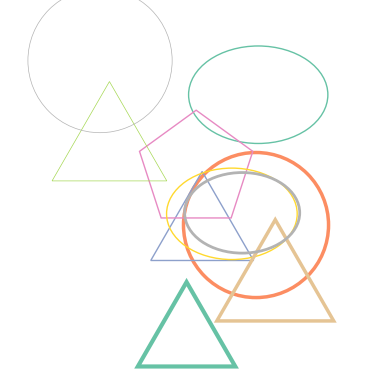[{"shape": "oval", "thickness": 1, "radius": 0.9, "center": [0.671, 0.754]}, {"shape": "triangle", "thickness": 3, "radius": 0.73, "center": [0.485, 0.121]}, {"shape": "circle", "thickness": 2.5, "radius": 0.94, "center": [0.665, 0.415]}, {"shape": "triangle", "thickness": 1, "radius": 0.77, "center": [0.525, 0.4]}, {"shape": "pentagon", "thickness": 1, "radius": 0.77, "center": [0.509, 0.559]}, {"shape": "triangle", "thickness": 0.5, "radius": 0.86, "center": [0.284, 0.616]}, {"shape": "oval", "thickness": 1, "radius": 0.85, "center": [0.602, 0.445]}, {"shape": "triangle", "thickness": 2.5, "radius": 0.88, "center": [0.715, 0.254]}, {"shape": "oval", "thickness": 2, "radius": 0.75, "center": [0.629, 0.447]}, {"shape": "circle", "thickness": 0.5, "radius": 0.94, "center": [0.26, 0.843]}]